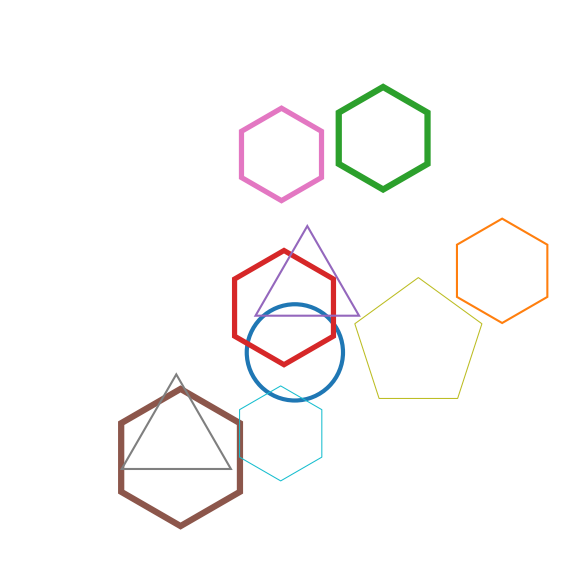[{"shape": "circle", "thickness": 2, "radius": 0.42, "center": [0.511, 0.389]}, {"shape": "hexagon", "thickness": 1, "radius": 0.45, "center": [0.87, 0.53]}, {"shape": "hexagon", "thickness": 3, "radius": 0.44, "center": [0.663, 0.76]}, {"shape": "hexagon", "thickness": 2.5, "radius": 0.49, "center": [0.492, 0.466]}, {"shape": "triangle", "thickness": 1, "radius": 0.52, "center": [0.532, 0.504]}, {"shape": "hexagon", "thickness": 3, "radius": 0.59, "center": [0.313, 0.207]}, {"shape": "hexagon", "thickness": 2.5, "radius": 0.4, "center": [0.487, 0.732]}, {"shape": "triangle", "thickness": 1, "radius": 0.55, "center": [0.305, 0.242]}, {"shape": "pentagon", "thickness": 0.5, "radius": 0.58, "center": [0.724, 0.403]}, {"shape": "hexagon", "thickness": 0.5, "radius": 0.41, "center": [0.486, 0.249]}]